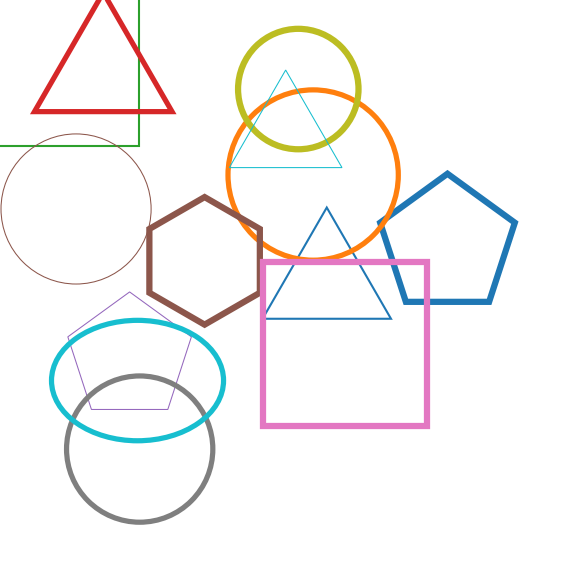[{"shape": "pentagon", "thickness": 3, "radius": 0.61, "center": [0.775, 0.576]}, {"shape": "triangle", "thickness": 1, "radius": 0.64, "center": [0.566, 0.511]}, {"shape": "circle", "thickness": 2.5, "radius": 0.74, "center": [0.542, 0.696]}, {"shape": "square", "thickness": 1, "radius": 0.68, "center": [0.105, 0.882]}, {"shape": "triangle", "thickness": 2.5, "radius": 0.69, "center": [0.179, 0.875]}, {"shape": "pentagon", "thickness": 0.5, "radius": 0.56, "center": [0.224, 0.381]}, {"shape": "circle", "thickness": 0.5, "radius": 0.65, "center": [0.132, 0.637]}, {"shape": "hexagon", "thickness": 3, "radius": 0.55, "center": [0.354, 0.547]}, {"shape": "square", "thickness": 3, "radius": 0.71, "center": [0.597, 0.403]}, {"shape": "circle", "thickness": 2.5, "radius": 0.63, "center": [0.242, 0.222]}, {"shape": "circle", "thickness": 3, "radius": 0.52, "center": [0.517, 0.845]}, {"shape": "triangle", "thickness": 0.5, "radius": 0.56, "center": [0.495, 0.765]}, {"shape": "oval", "thickness": 2.5, "radius": 0.74, "center": [0.238, 0.34]}]